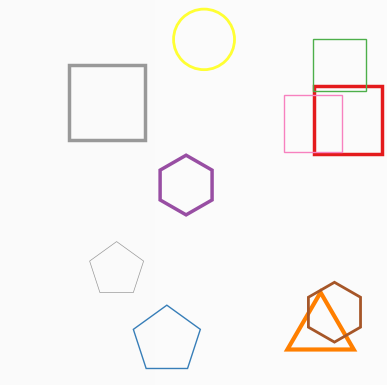[{"shape": "square", "thickness": 2.5, "radius": 0.44, "center": [0.898, 0.688]}, {"shape": "pentagon", "thickness": 1, "radius": 0.45, "center": [0.431, 0.116]}, {"shape": "square", "thickness": 1, "radius": 0.34, "center": [0.877, 0.831]}, {"shape": "hexagon", "thickness": 2.5, "radius": 0.39, "center": [0.48, 0.519]}, {"shape": "triangle", "thickness": 3, "radius": 0.49, "center": [0.827, 0.142]}, {"shape": "circle", "thickness": 2, "radius": 0.39, "center": [0.527, 0.898]}, {"shape": "hexagon", "thickness": 2, "radius": 0.39, "center": [0.863, 0.189]}, {"shape": "square", "thickness": 1, "radius": 0.38, "center": [0.807, 0.679]}, {"shape": "pentagon", "thickness": 0.5, "radius": 0.37, "center": [0.301, 0.299]}, {"shape": "square", "thickness": 2.5, "radius": 0.49, "center": [0.276, 0.733]}]